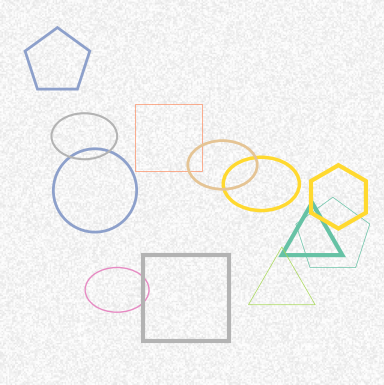[{"shape": "pentagon", "thickness": 0.5, "radius": 0.5, "center": [0.865, 0.387]}, {"shape": "triangle", "thickness": 3, "radius": 0.45, "center": [0.811, 0.383]}, {"shape": "square", "thickness": 0.5, "radius": 0.44, "center": [0.438, 0.642]}, {"shape": "pentagon", "thickness": 2, "radius": 0.44, "center": [0.149, 0.84]}, {"shape": "circle", "thickness": 2, "radius": 0.54, "center": [0.247, 0.505]}, {"shape": "oval", "thickness": 1, "radius": 0.41, "center": [0.304, 0.247]}, {"shape": "triangle", "thickness": 0.5, "radius": 0.5, "center": [0.732, 0.259]}, {"shape": "oval", "thickness": 2.5, "radius": 0.49, "center": [0.679, 0.522]}, {"shape": "hexagon", "thickness": 3, "radius": 0.41, "center": [0.879, 0.489]}, {"shape": "oval", "thickness": 2, "radius": 0.45, "center": [0.578, 0.572]}, {"shape": "oval", "thickness": 1.5, "radius": 0.43, "center": [0.219, 0.646]}, {"shape": "square", "thickness": 3, "radius": 0.56, "center": [0.482, 0.226]}]